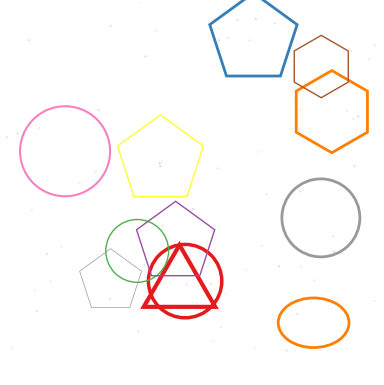[{"shape": "circle", "thickness": 2.5, "radius": 0.48, "center": [0.481, 0.27]}, {"shape": "triangle", "thickness": 3, "radius": 0.54, "center": [0.466, 0.257]}, {"shape": "pentagon", "thickness": 2, "radius": 0.6, "center": [0.658, 0.899]}, {"shape": "circle", "thickness": 1, "radius": 0.41, "center": [0.356, 0.348]}, {"shape": "pentagon", "thickness": 1, "radius": 0.53, "center": [0.456, 0.37]}, {"shape": "oval", "thickness": 2, "radius": 0.46, "center": [0.815, 0.162]}, {"shape": "hexagon", "thickness": 2, "radius": 0.53, "center": [0.862, 0.71]}, {"shape": "pentagon", "thickness": 1, "radius": 0.59, "center": [0.417, 0.584]}, {"shape": "hexagon", "thickness": 1, "radius": 0.4, "center": [0.834, 0.827]}, {"shape": "circle", "thickness": 1.5, "radius": 0.58, "center": [0.169, 0.607]}, {"shape": "pentagon", "thickness": 0.5, "radius": 0.42, "center": [0.287, 0.269]}, {"shape": "circle", "thickness": 2, "radius": 0.51, "center": [0.833, 0.434]}]